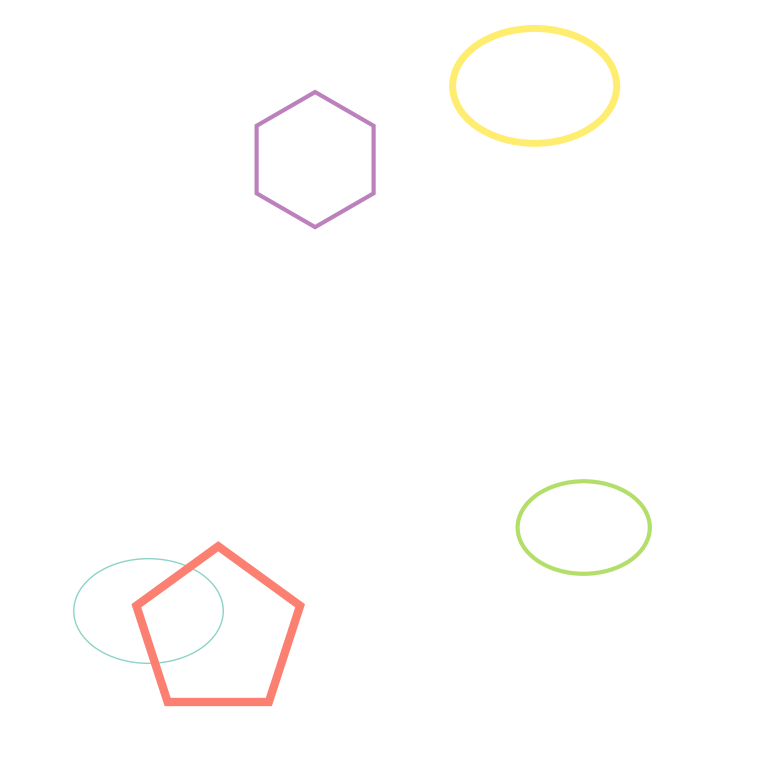[{"shape": "oval", "thickness": 0.5, "radius": 0.49, "center": [0.193, 0.206]}, {"shape": "pentagon", "thickness": 3, "radius": 0.56, "center": [0.283, 0.179]}, {"shape": "oval", "thickness": 1.5, "radius": 0.43, "center": [0.758, 0.315]}, {"shape": "hexagon", "thickness": 1.5, "radius": 0.44, "center": [0.409, 0.793]}, {"shape": "oval", "thickness": 2.5, "radius": 0.53, "center": [0.694, 0.888]}]